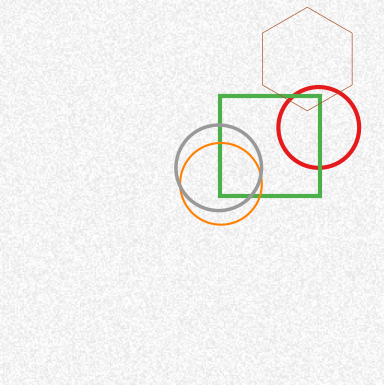[{"shape": "circle", "thickness": 3, "radius": 0.52, "center": [0.828, 0.669]}, {"shape": "square", "thickness": 3, "radius": 0.65, "center": [0.701, 0.621]}, {"shape": "circle", "thickness": 1.5, "radius": 0.53, "center": [0.574, 0.523]}, {"shape": "hexagon", "thickness": 0.5, "radius": 0.67, "center": [0.798, 0.847]}, {"shape": "circle", "thickness": 2.5, "radius": 0.56, "center": [0.568, 0.564]}]